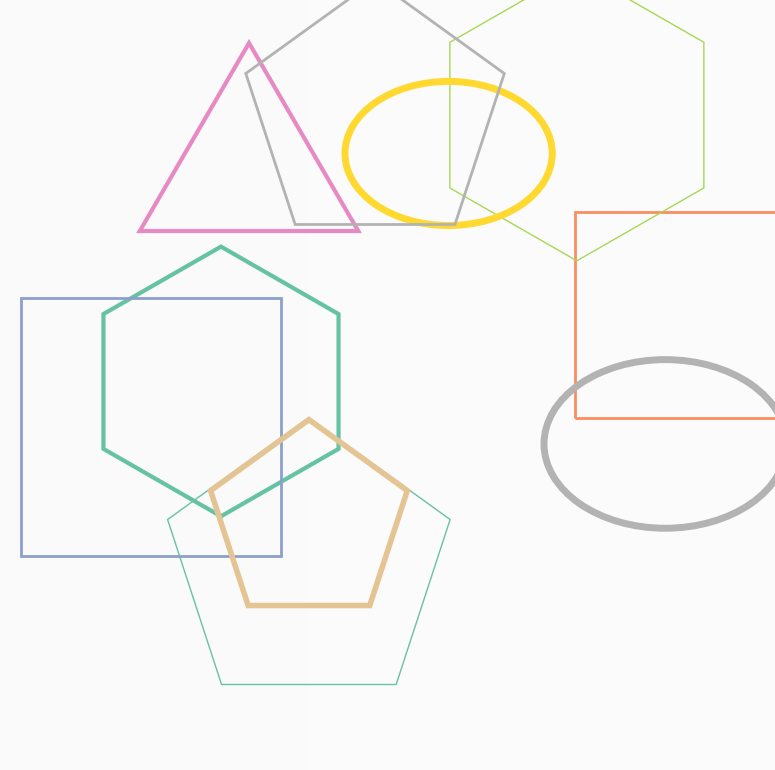[{"shape": "hexagon", "thickness": 1.5, "radius": 0.88, "center": [0.285, 0.505]}, {"shape": "pentagon", "thickness": 0.5, "radius": 0.96, "center": [0.399, 0.266]}, {"shape": "square", "thickness": 1, "radius": 0.67, "center": [0.876, 0.591]}, {"shape": "square", "thickness": 1, "radius": 0.84, "center": [0.195, 0.445]}, {"shape": "triangle", "thickness": 1.5, "radius": 0.81, "center": [0.321, 0.781]}, {"shape": "hexagon", "thickness": 0.5, "radius": 0.95, "center": [0.744, 0.851]}, {"shape": "oval", "thickness": 2.5, "radius": 0.67, "center": [0.579, 0.801]}, {"shape": "pentagon", "thickness": 2, "radius": 0.67, "center": [0.399, 0.322]}, {"shape": "oval", "thickness": 2.5, "radius": 0.78, "center": [0.858, 0.423]}, {"shape": "pentagon", "thickness": 1, "radius": 0.88, "center": [0.484, 0.85]}]